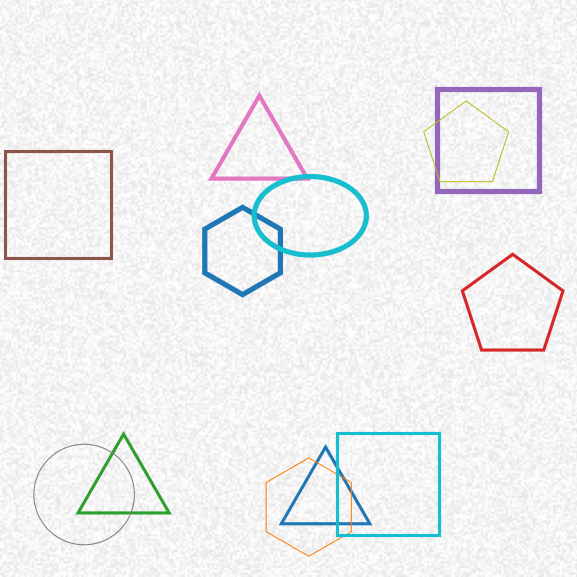[{"shape": "triangle", "thickness": 1.5, "radius": 0.44, "center": [0.564, 0.136]}, {"shape": "hexagon", "thickness": 2.5, "radius": 0.38, "center": [0.42, 0.565]}, {"shape": "hexagon", "thickness": 0.5, "radius": 0.43, "center": [0.535, 0.121]}, {"shape": "triangle", "thickness": 1.5, "radius": 0.46, "center": [0.214, 0.156]}, {"shape": "pentagon", "thickness": 1.5, "radius": 0.46, "center": [0.888, 0.467]}, {"shape": "square", "thickness": 2.5, "radius": 0.45, "center": [0.845, 0.757]}, {"shape": "square", "thickness": 1.5, "radius": 0.46, "center": [0.1, 0.645]}, {"shape": "triangle", "thickness": 2, "radius": 0.48, "center": [0.449, 0.738]}, {"shape": "circle", "thickness": 0.5, "radius": 0.44, "center": [0.146, 0.143]}, {"shape": "pentagon", "thickness": 0.5, "radius": 0.39, "center": [0.807, 0.747]}, {"shape": "square", "thickness": 1.5, "radius": 0.44, "center": [0.672, 0.161]}, {"shape": "oval", "thickness": 2.5, "radius": 0.49, "center": [0.537, 0.625]}]